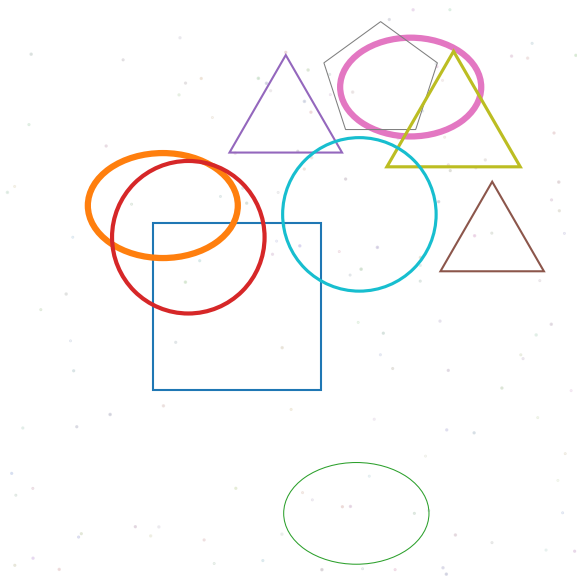[{"shape": "square", "thickness": 1, "radius": 0.73, "center": [0.41, 0.468]}, {"shape": "oval", "thickness": 3, "radius": 0.65, "center": [0.282, 0.643]}, {"shape": "oval", "thickness": 0.5, "radius": 0.63, "center": [0.617, 0.11]}, {"shape": "circle", "thickness": 2, "radius": 0.66, "center": [0.326, 0.588]}, {"shape": "triangle", "thickness": 1, "radius": 0.56, "center": [0.495, 0.791]}, {"shape": "triangle", "thickness": 1, "radius": 0.52, "center": [0.852, 0.581]}, {"shape": "oval", "thickness": 3, "radius": 0.61, "center": [0.711, 0.848]}, {"shape": "pentagon", "thickness": 0.5, "radius": 0.52, "center": [0.659, 0.858]}, {"shape": "triangle", "thickness": 1.5, "radius": 0.67, "center": [0.785, 0.777]}, {"shape": "circle", "thickness": 1.5, "radius": 0.66, "center": [0.622, 0.628]}]